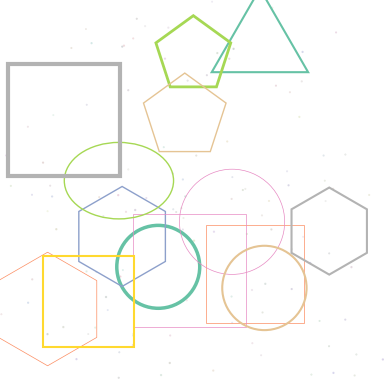[{"shape": "circle", "thickness": 2.5, "radius": 0.54, "center": [0.411, 0.307]}, {"shape": "triangle", "thickness": 1.5, "radius": 0.72, "center": [0.675, 0.885]}, {"shape": "square", "thickness": 0.5, "radius": 0.64, "center": [0.663, 0.288]}, {"shape": "hexagon", "thickness": 0.5, "radius": 0.74, "center": [0.124, 0.197]}, {"shape": "hexagon", "thickness": 1, "radius": 0.65, "center": [0.317, 0.386]}, {"shape": "circle", "thickness": 0.5, "radius": 0.68, "center": [0.603, 0.424]}, {"shape": "square", "thickness": 0.5, "radius": 0.73, "center": [0.493, 0.296]}, {"shape": "oval", "thickness": 1, "radius": 0.71, "center": [0.309, 0.531]}, {"shape": "pentagon", "thickness": 2, "radius": 0.51, "center": [0.502, 0.857]}, {"shape": "square", "thickness": 1.5, "radius": 0.59, "center": [0.229, 0.217]}, {"shape": "pentagon", "thickness": 1, "radius": 0.56, "center": [0.48, 0.697]}, {"shape": "circle", "thickness": 1.5, "radius": 0.55, "center": [0.687, 0.252]}, {"shape": "square", "thickness": 3, "radius": 0.73, "center": [0.167, 0.689]}, {"shape": "hexagon", "thickness": 1.5, "radius": 0.57, "center": [0.855, 0.4]}]